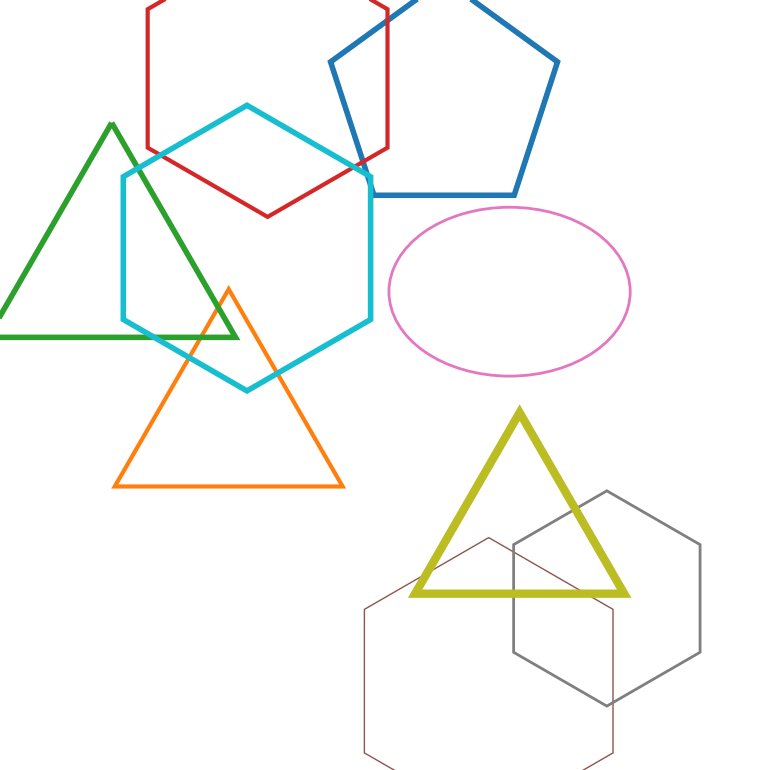[{"shape": "pentagon", "thickness": 2, "radius": 0.77, "center": [0.577, 0.872]}, {"shape": "triangle", "thickness": 1.5, "radius": 0.85, "center": [0.297, 0.454]}, {"shape": "triangle", "thickness": 2, "radius": 0.93, "center": [0.145, 0.655]}, {"shape": "hexagon", "thickness": 1.5, "radius": 0.9, "center": [0.348, 0.898]}, {"shape": "hexagon", "thickness": 0.5, "radius": 0.93, "center": [0.635, 0.115]}, {"shape": "oval", "thickness": 1, "radius": 0.78, "center": [0.662, 0.621]}, {"shape": "hexagon", "thickness": 1, "radius": 0.7, "center": [0.788, 0.223]}, {"shape": "triangle", "thickness": 3, "radius": 0.78, "center": [0.675, 0.307]}, {"shape": "hexagon", "thickness": 2, "radius": 0.93, "center": [0.321, 0.678]}]